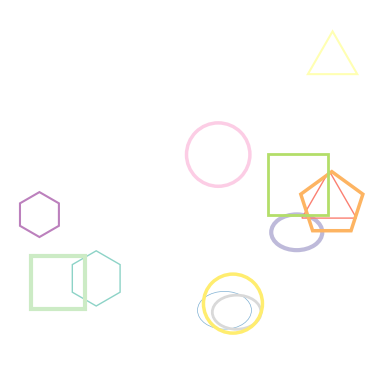[{"shape": "hexagon", "thickness": 1, "radius": 0.36, "center": [0.25, 0.277]}, {"shape": "triangle", "thickness": 1.5, "radius": 0.37, "center": [0.864, 0.844]}, {"shape": "oval", "thickness": 3, "radius": 0.33, "center": [0.771, 0.397]}, {"shape": "triangle", "thickness": 1, "radius": 0.41, "center": [0.855, 0.474]}, {"shape": "oval", "thickness": 0.5, "radius": 0.35, "center": [0.583, 0.194]}, {"shape": "pentagon", "thickness": 2.5, "radius": 0.42, "center": [0.862, 0.469]}, {"shape": "square", "thickness": 2, "radius": 0.39, "center": [0.774, 0.521]}, {"shape": "circle", "thickness": 2.5, "radius": 0.41, "center": [0.567, 0.598]}, {"shape": "oval", "thickness": 2, "radius": 0.32, "center": [0.615, 0.189]}, {"shape": "hexagon", "thickness": 1.5, "radius": 0.29, "center": [0.102, 0.443]}, {"shape": "square", "thickness": 3, "radius": 0.35, "center": [0.15, 0.266]}, {"shape": "circle", "thickness": 2.5, "radius": 0.38, "center": [0.605, 0.211]}]